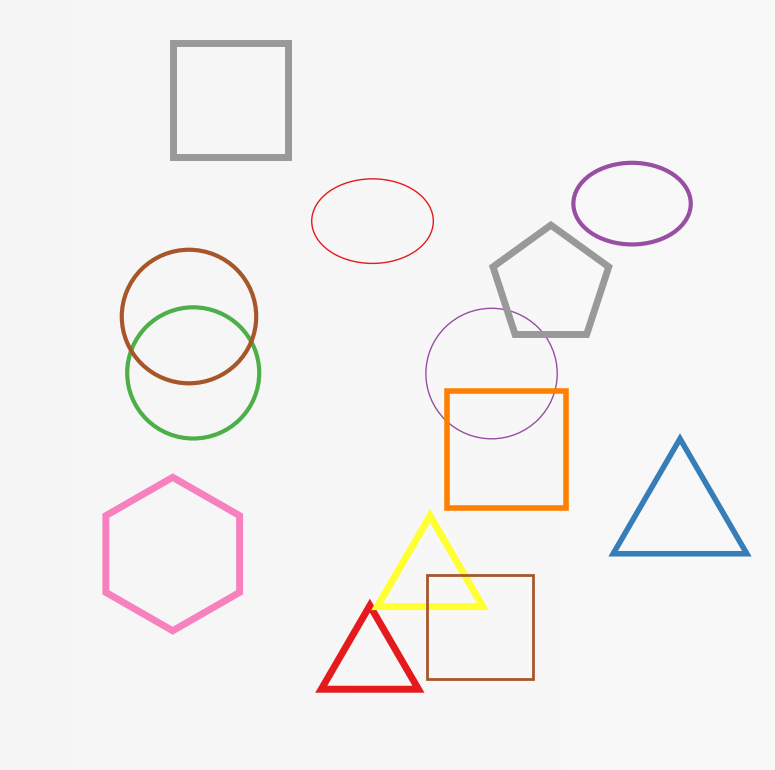[{"shape": "triangle", "thickness": 2.5, "radius": 0.36, "center": [0.477, 0.141]}, {"shape": "oval", "thickness": 0.5, "radius": 0.39, "center": [0.481, 0.713]}, {"shape": "triangle", "thickness": 2, "radius": 0.5, "center": [0.877, 0.331]}, {"shape": "circle", "thickness": 1.5, "radius": 0.43, "center": [0.249, 0.516]}, {"shape": "circle", "thickness": 0.5, "radius": 0.42, "center": [0.634, 0.515]}, {"shape": "oval", "thickness": 1.5, "radius": 0.38, "center": [0.816, 0.736]}, {"shape": "square", "thickness": 2, "radius": 0.38, "center": [0.653, 0.416]}, {"shape": "triangle", "thickness": 2.5, "radius": 0.39, "center": [0.555, 0.251]}, {"shape": "circle", "thickness": 1.5, "radius": 0.43, "center": [0.244, 0.589]}, {"shape": "square", "thickness": 1, "radius": 0.34, "center": [0.62, 0.186]}, {"shape": "hexagon", "thickness": 2.5, "radius": 0.5, "center": [0.223, 0.28]}, {"shape": "pentagon", "thickness": 2.5, "radius": 0.39, "center": [0.711, 0.629]}, {"shape": "square", "thickness": 2.5, "radius": 0.37, "center": [0.298, 0.87]}]